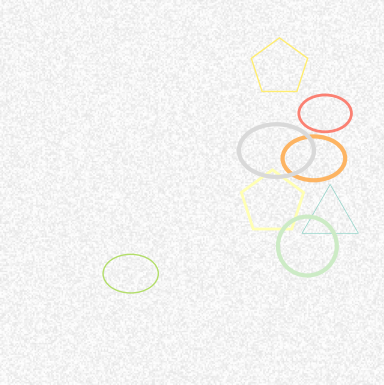[{"shape": "triangle", "thickness": 0.5, "radius": 0.42, "center": [0.858, 0.436]}, {"shape": "pentagon", "thickness": 2, "radius": 0.43, "center": [0.708, 0.474]}, {"shape": "oval", "thickness": 2, "radius": 0.34, "center": [0.845, 0.706]}, {"shape": "oval", "thickness": 3, "radius": 0.41, "center": [0.815, 0.589]}, {"shape": "oval", "thickness": 1, "radius": 0.36, "center": [0.339, 0.289]}, {"shape": "oval", "thickness": 3, "radius": 0.49, "center": [0.718, 0.609]}, {"shape": "circle", "thickness": 3, "radius": 0.38, "center": [0.798, 0.361]}, {"shape": "pentagon", "thickness": 1, "radius": 0.38, "center": [0.726, 0.825]}]